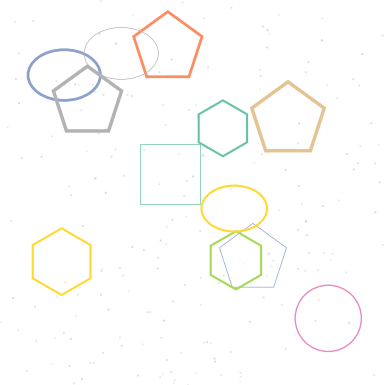[{"shape": "square", "thickness": 0.5, "radius": 0.39, "center": [0.442, 0.548]}, {"shape": "hexagon", "thickness": 1.5, "radius": 0.36, "center": [0.579, 0.667]}, {"shape": "pentagon", "thickness": 2, "radius": 0.47, "center": [0.436, 0.876]}, {"shape": "pentagon", "thickness": 0.5, "radius": 0.46, "center": [0.657, 0.328]}, {"shape": "oval", "thickness": 2, "radius": 0.47, "center": [0.167, 0.805]}, {"shape": "circle", "thickness": 1, "radius": 0.43, "center": [0.853, 0.173]}, {"shape": "hexagon", "thickness": 1.5, "radius": 0.38, "center": [0.613, 0.324]}, {"shape": "oval", "thickness": 1.5, "radius": 0.43, "center": [0.609, 0.458]}, {"shape": "hexagon", "thickness": 1.5, "radius": 0.43, "center": [0.16, 0.32]}, {"shape": "pentagon", "thickness": 2.5, "radius": 0.49, "center": [0.748, 0.689]}, {"shape": "pentagon", "thickness": 2.5, "radius": 0.47, "center": [0.227, 0.735]}, {"shape": "oval", "thickness": 0.5, "radius": 0.48, "center": [0.315, 0.861]}]